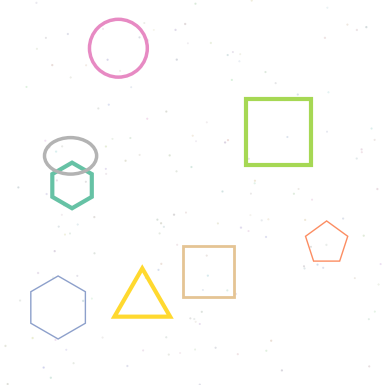[{"shape": "hexagon", "thickness": 3, "radius": 0.3, "center": [0.187, 0.518]}, {"shape": "pentagon", "thickness": 1, "radius": 0.29, "center": [0.848, 0.368]}, {"shape": "hexagon", "thickness": 1, "radius": 0.41, "center": [0.151, 0.201]}, {"shape": "circle", "thickness": 2.5, "radius": 0.38, "center": [0.308, 0.875]}, {"shape": "square", "thickness": 3, "radius": 0.43, "center": [0.723, 0.658]}, {"shape": "triangle", "thickness": 3, "radius": 0.42, "center": [0.37, 0.219]}, {"shape": "square", "thickness": 2, "radius": 0.33, "center": [0.541, 0.295]}, {"shape": "oval", "thickness": 2.5, "radius": 0.34, "center": [0.183, 0.595]}]